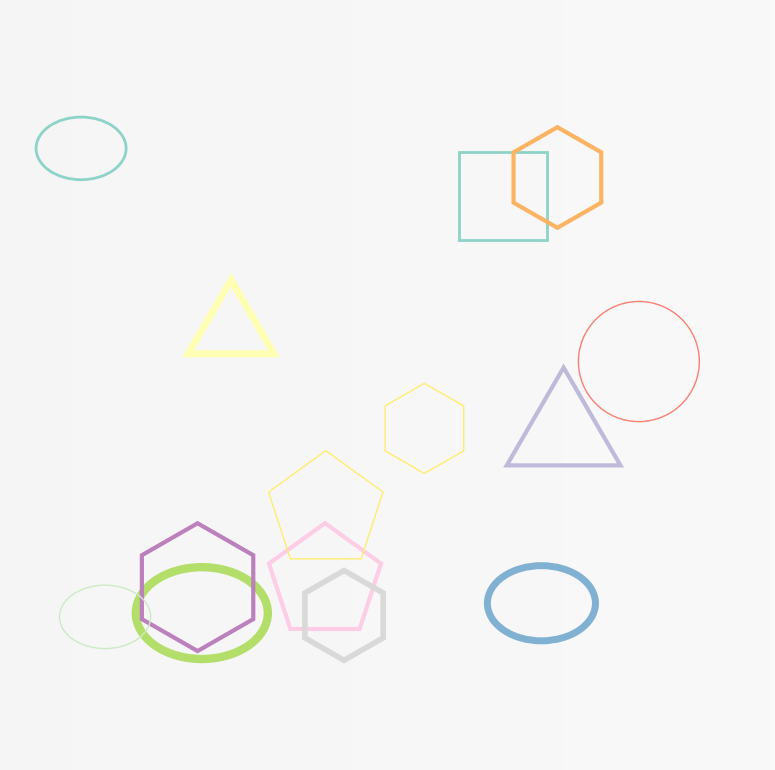[{"shape": "square", "thickness": 1, "radius": 0.29, "center": [0.649, 0.745]}, {"shape": "oval", "thickness": 1, "radius": 0.29, "center": [0.105, 0.807]}, {"shape": "triangle", "thickness": 2.5, "radius": 0.32, "center": [0.298, 0.573]}, {"shape": "triangle", "thickness": 1.5, "radius": 0.42, "center": [0.727, 0.438]}, {"shape": "circle", "thickness": 0.5, "radius": 0.39, "center": [0.824, 0.53]}, {"shape": "oval", "thickness": 2.5, "radius": 0.35, "center": [0.699, 0.217]}, {"shape": "hexagon", "thickness": 1.5, "radius": 0.33, "center": [0.719, 0.77]}, {"shape": "oval", "thickness": 3, "radius": 0.43, "center": [0.26, 0.204]}, {"shape": "pentagon", "thickness": 1.5, "radius": 0.38, "center": [0.419, 0.245]}, {"shape": "hexagon", "thickness": 2, "radius": 0.29, "center": [0.444, 0.201]}, {"shape": "hexagon", "thickness": 1.5, "radius": 0.41, "center": [0.255, 0.237]}, {"shape": "oval", "thickness": 0.5, "radius": 0.29, "center": [0.136, 0.199]}, {"shape": "pentagon", "thickness": 0.5, "radius": 0.39, "center": [0.42, 0.337]}, {"shape": "hexagon", "thickness": 0.5, "radius": 0.29, "center": [0.548, 0.444]}]